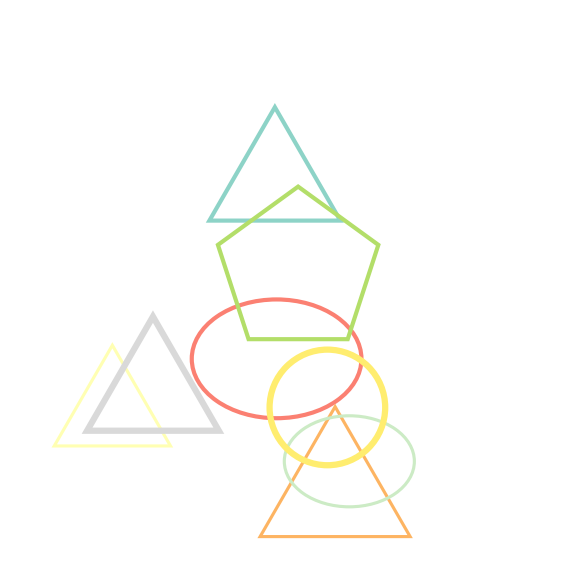[{"shape": "triangle", "thickness": 2, "radius": 0.65, "center": [0.476, 0.683]}, {"shape": "triangle", "thickness": 1.5, "radius": 0.58, "center": [0.195, 0.285]}, {"shape": "oval", "thickness": 2, "radius": 0.73, "center": [0.479, 0.378]}, {"shape": "triangle", "thickness": 1.5, "radius": 0.75, "center": [0.58, 0.145]}, {"shape": "pentagon", "thickness": 2, "radius": 0.73, "center": [0.516, 0.53]}, {"shape": "triangle", "thickness": 3, "radius": 0.66, "center": [0.265, 0.319]}, {"shape": "oval", "thickness": 1.5, "radius": 0.56, "center": [0.605, 0.2]}, {"shape": "circle", "thickness": 3, "radius": 0.5, "center": [0.567, 0.294]}]